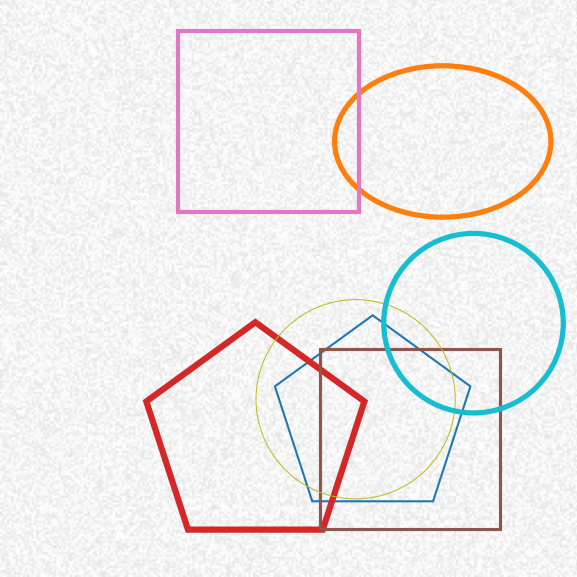[{"shape": "pentagon", "thickness": 1, "radius": 0.89, "center": [0.645, 0.275]}, {"shape": "oval", "thickness": 2.5, "radius": 0.94, "center": [0.767, 0.754]}, {"shape": "pentagon", "thickness": 3, "radius": 0.99, "center": [0.442, 0.243]}, {"shape": "square", "thickness": 1.5, "radius": 0.78, "center": [0.709, 0.239]}, {"shape": "square", "thickness": 2, "radius": 0.78, "center": [0.465, 0.789]}, {"shape": "circle", "thickness": 0.5, "radius": 0.86, "center": [0.616, 0.308]}, {"shape": "circle", "thickness": 2.5, "radius": 0.78, "center": [0.82, 0.44]}]